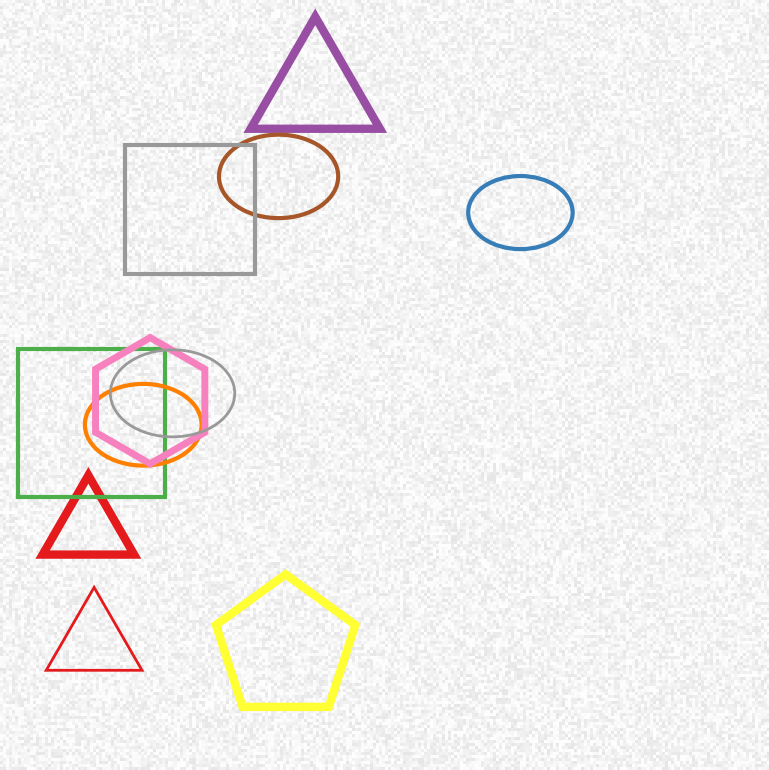[{"shape": "triangle", "thickness": 1, "radius": 0.36, "center": [0.122, 0.165]}, {"shape": "triangle", "thickness": 3, "radius": 0.34, "center": [0.115, 0.314]}, {"shape": "oval", "thickness": 1.5, "radius": 0.34, "center": [0.676, 0.724]}, {"shape": "square", "thickness": 1.5, "radius": 0.48, "center": [0.118, 0.451]}, {"shape": "triangle", "thickness": 3, "radius": 0.48, "center": [0.409, 0.881]}, {"shape": "oval", "thickness": 1.5, "radius": 0.38, "center": [0.186, 0.448]}, {"shape": "pentagon", "thickness": 3, "radius": 0.48, "center": [0.371, 0.159]}, {"shape": "oval", "thickness": 1.5, "radius": 0.39, "center": [0.362, 0.771]}, {"shape": "hexagon", "thickness": 2.5, "radius": 0.41, "center": [0.195, 0.48]}, {"shape": "oval", "thickness": 1, "radius": 0.4, "center": [0.224, 0.489]}, {"shape": "square", "thickness": 1.5, "radius": 0.42, "center": [0.247, 0.728]}]